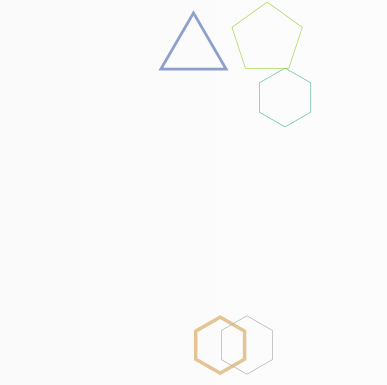[{"shape": "hexagon", "thickness": 0.5, "radius": 0.38, "center": [0.736, 0.747]}, {"shape": "triangle", "thickness": 2, "radius": 0.49, "center": [0.499, 0.869]}, {"shape": "pentagon", "thickness": 0.5, "radius": 0.48, "center": [0.689, 0.9]}, {"shape": "hexagon", "thickness": 2.5, "radius": 0.36, "center": [0.568, 0.103]}, {"shape": "hexagon", "thickness": 0.5, "radius": 0.38, "center": [0.637, 0.104]}]